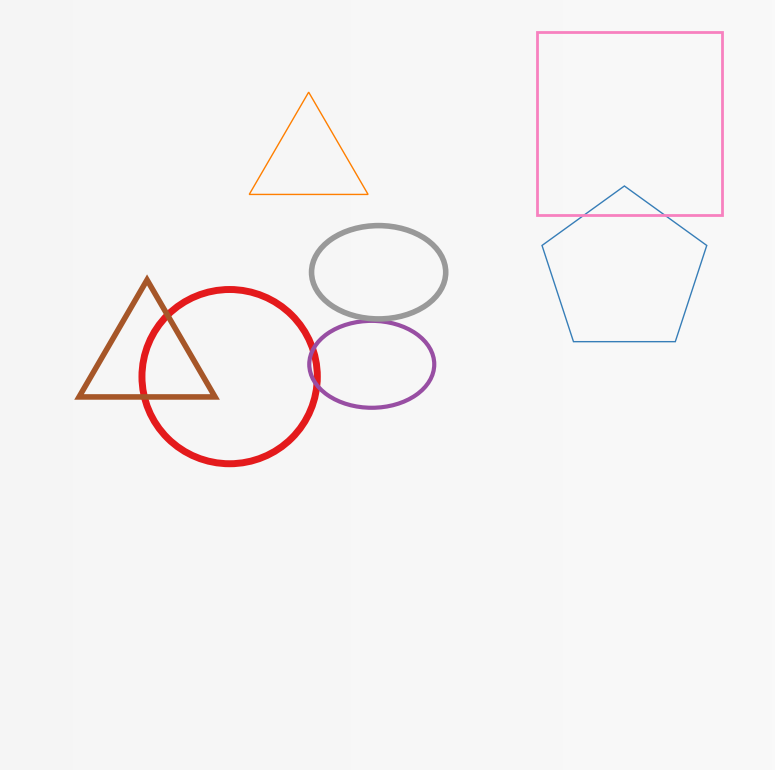[{"shape": "circle", "thickness": 2.5, "radius": 0.57, "center": [0.296, 0.511]}, {"shape": "pentagon", "thickness": 0.5, "radius": 0.56, "center": [0.806, 0.647]}, {"shape": "oval", "thickness": 1.5, "radius": 0.4, "center": [0.48, 0.527]}, {"shape": "triangle", "thickness": 0.5, "radius": 0.44, "center": [0.398, 0.792]}, {"shape": "triangle", "thickness": 2, "radius": 0.51, "center": [0.19, 0.535]}, {"shape": "square", "thickness": 1, "radius": 0.6, "center": [0.812, 0.84]}, {"shape": "oval", "thickness": 2, "radius": 0.43, "center": [0.489, 0.646]}]